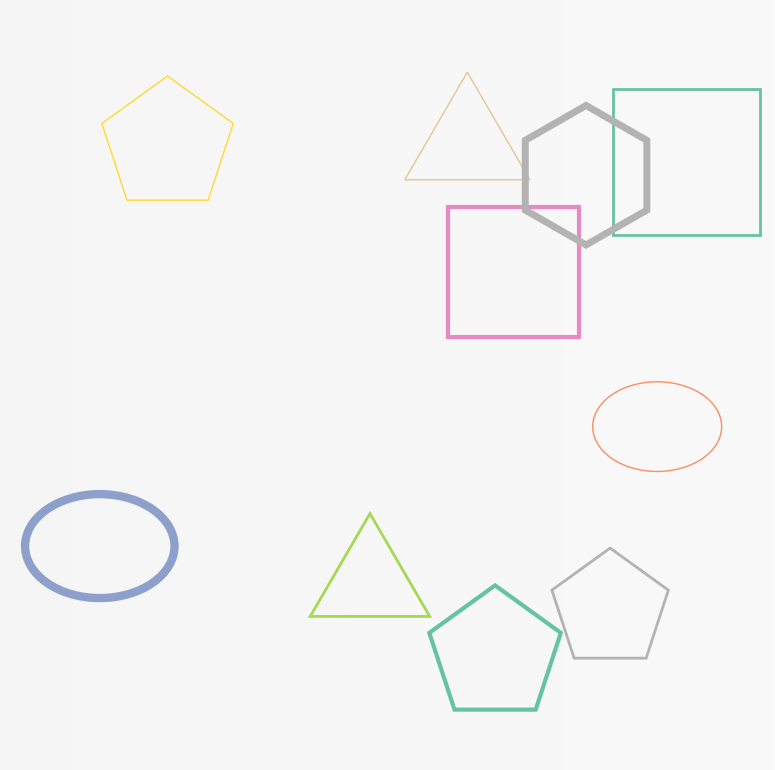[{"shape": "square", "thickness": 1, "radius": 0.47, "center": [0.886, 0.789]}, {"shape": "pentagon", "thickness": 1.5, "radius": 0.45, "center": [0.639, 0.151]}, {"shape": "oval", "thickness": 0.5, "radius": 0.42, "center": [0.848, 0.446]}, {"shape": "oval", "thickness": 3, "radius": 0.48, "center": [0.129, 0.291]}, {"shape": "square", "thickness": 1.5, "radius": 0.42, "center": [0.663, 0.647]}, {"shape": "triangle", "thickness": 1, "radius": 0.45, "center": [0.477, 0.244]}, {"shape": "pentagon", "thickness": 0.5, "radius": 0.45, "center": [0.216, 0.812]}, {"shape": "triangle", "thickness": 0.5, "radius": 0.47, "center": [0.603, 0.813]}, {"shape": "pentagon", "thickness": 1, "radius": 0.4, "center": [0.787, 0.209]}, {"shape": "hexagon", "thickness": 2.5, "radius": 0.45, "center": [0.756, 0.772]}]